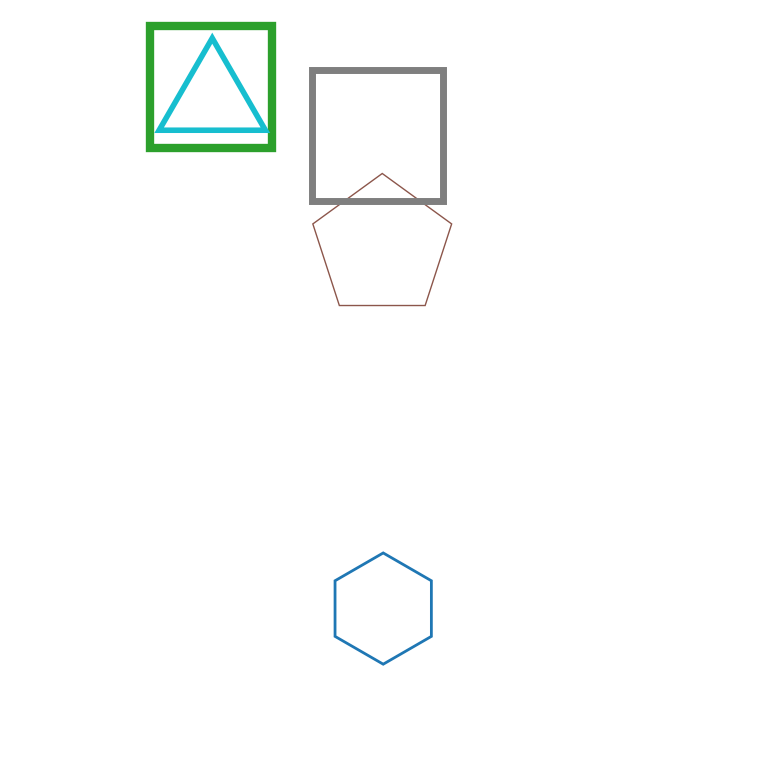[{"shape": "hexagon", "thickness": 1, "radius": 0.36, "center": [0.498, 0.21]}, {"shape": "square", "thickness": 3, "radius": 0.4, "center": [0.274, 0.887]}, {"shape": "pentagon", "thickness": 0.5, "radius": 0.47, "center": [0.496, 0.68]}, {"shape": "square", "thickness": 2.5, "radius": 0.42, "center": [0.49, 0.824]}, {"shape": "triangle", "thickness": 2, "radius": 0.4, "center": [0.276, 0.871]}]